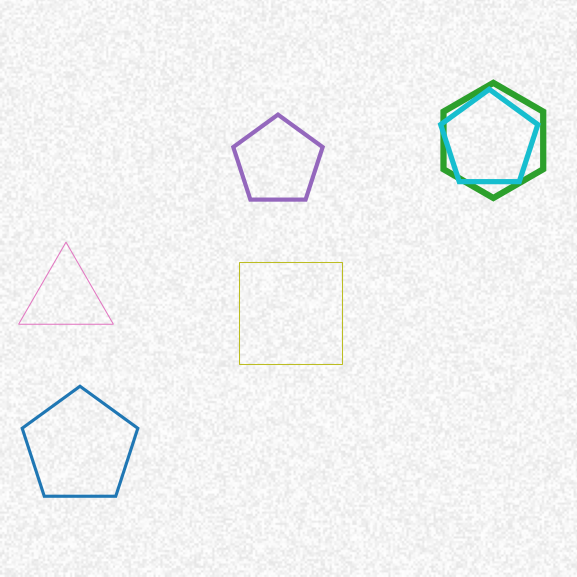[{"shape": "pentagon", "thickness": 1.5, "radius": 0.53, "center": [0.139, 0.225]}, {"shape": "hexagon", "thickness": 3, "radius": 0.5, "center": [0.854, 0.756]}, {"shape": "pentagon", "thickness": 2, "radius": 0.41, "center": [0.481, 0.719]}, {"shape": "triangle", "thickness": 0.5, "radius": 0.47, "center": [0.114, 0.485]}, {"shape": "square", "thickness": 0.5, "radius": 0.44, "center": [0.503, 0.457]}, {"shape": "pentagon", "thickness": 2.5, "radius": 0.44, "center": [0.847, 0.756]}]